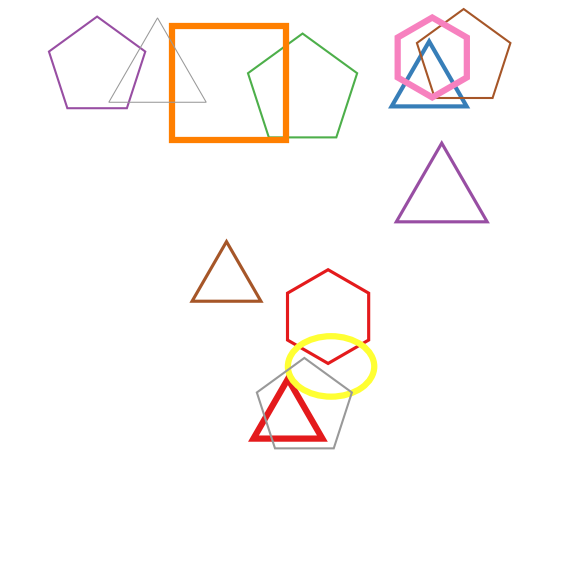[{"shape": "hexagon", "thickness": 1.5, "radius": 0.41, "center": [0.568, 0.451]}, {"shape": "triangle", "thickness": 3, "radius": 0.34, "center": [0.499, 0.274]}, {"shape": "triangle", "thickness": 2, "radius": 0.37, "center": [0.743, 0.852]}, {"shape": "pentagon", "thickness": 1, "radius": 0.5, "center": [0.524, 0.842]}, {"shape": "triangle", "thickness": 1.5, "radius": 0.45, "center": [0.765, 0.66]}, {"shape": "pentagon", "thickness": 1, "radius": 0.44, "center": [0.168, 0.883]}, {"shape": "square", "thickness": 3, "radius": 0.49, "center": [0.396, 0.856]}, {"shape": "oval", "thickness": 3, "radius": 0.37, "center": [0.573, 0.365]}, {"shape": "pentagon", "thickness": 1, "radius": 0.43, "center": [0.803, 0.898]}, {"shape": "triangle", "thickness": 1.5, "radius": 0.34, "center": [0.392, 0.512]}, {"shape": "hexagon", "thickness": 3, "radius": 0.35, "center": [0.748, 0.9]}, {"shape": "pentagon", "thickness": 1, "radius": 0.43, "center": [0.527, 0.293]}, {"shape": "triangle", "thickness": 0.5, "radius": 0.49, "center": [0.273, 0.871]}]